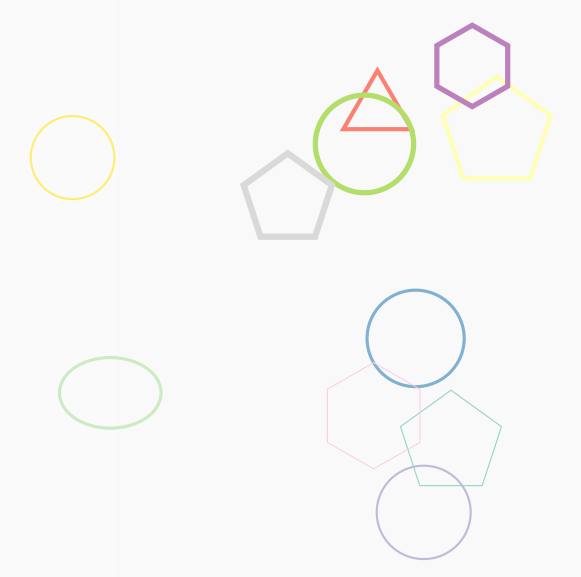[{"shape": "pentagon", "thickness": 0.5, "radius": 0.46, "center": [0.776, 0.232]}, {"shape": "pentagon", "thickness": 2, "radius": 0.49, "center": [0.855, 0.769]}, {"shape": "circle", "thickness": 1, "radius": 0.4, "center": [0.729, 0.112]}, {"shape": "triangle", "thickness": 2, "radius": 0.34, "center": [0.649, 0.809]}, {"shape": "circle", "thickness": 1.5, "radius": 0.42, "center": [0.715, 0.413]}, {"shape": "circle", "thickness": 2.5, "radius": 0.42, "center": [0.627, 0.75]}, {"shape": "hexagon", "thickness": 0.5, "radius": 0.46, "center": [0.643, 0.279]}, {"shape": "pentagon", "thickness": 3, "radius": 0.4, "center": [0.495, 0.654]}, {"shape": "hexagon", "thickness": 2.5, "radius": 0.35, "center": [0.813, 0.885]}, {"shape": "oval", "thickness": 1.5, "radius": 0.44, "center": [0.19, 0.319]}, {"shape": "circle", "thickness": 1, "radius": 0.36, "center": [0.125, 0.726]}]